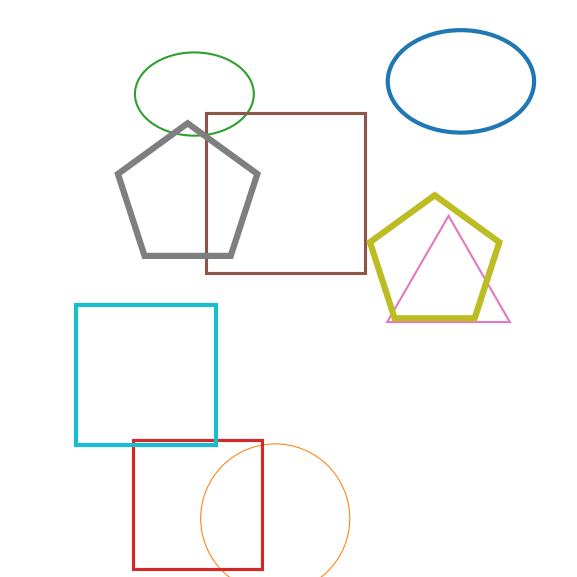[{"shape": "oval", "thickness": 2, "radius": 0.63, "center": [0.798, 0.858]}, {"shape": "circle", "thickness": 0.5, "radius": 0.65, "center": [0.477, 0.101]}, {"shape": "oval", "thickness": 1, "radius": 0.51, "center": [0.337, 0.836]}, {"shape": "square", "thickness": 1.5, "radius": 0.56, "center": [0.342, 0.126]}, {"shape": "square", "thickness": 1.5, "radius": 0.69, "center": [0.494, 0.665]}, {"shape": "triangle", "thickness": 1, "radius": 0.61, "center": [0.777, 0.503]}, {"shape": "pentagon", "thickness": 3, "radius": 0.63, "center": [0.325, 0.659]}, {"shape": "pentagon", "thickness": 3, "radius": 0.59, "center": [0.753, 0.543]}, {"shape": "square", "thickness": 2, "radius": 0.61, "center": [0.253, 0.35]}]